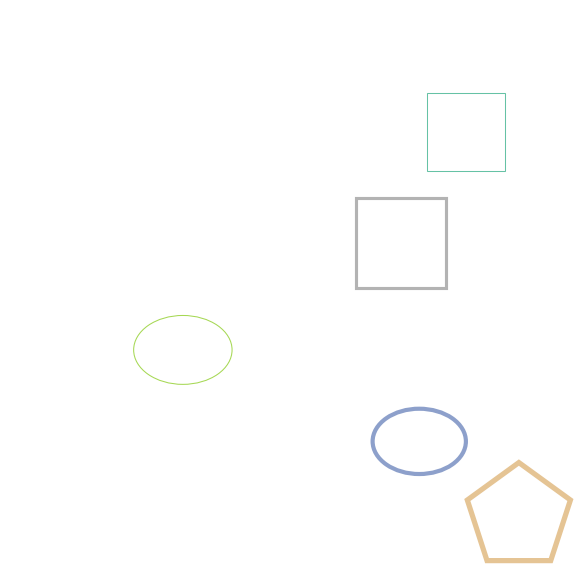[{"shape": "square", "thickness": 0.5, "radius": 0.34, "center": [0.807, 0.771]}, {"shape": "oval", "thickness": 2, "radius": 0.4, "center": [0.726, 0.235]}, {"shape": "oval", "thickness": 0.5, "radius": 0.43, "center": [0.317, 0.393]}, {"shape": "pentagon", "thickness": 2.5, "radius": 0.47, "center": [0.898, 0.104]}, {"shape": "square", "thickness": 1.5, "radius": 0.39, "center": [0.695, 0.578]}]